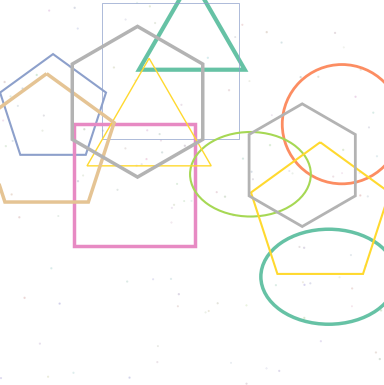[{"shape": "triangle", "thickness": 3, "radius": 0.79, "center": [0.498, 0.898]}, {"shape": "oval", "thickness": 2.5, "radius": 0.88, "center": [0.854, 0.281]}, {"shape": "circle", "thickness": 2, "radius": 0.77, "center": [0.888, 0.677]}, {"shape": "pentagon", "thickness": 1.5, "radius": 0.72, "center": [0.138, 0.715]}, {"shape": "square", "thickness": 0.5, "radius": 0.89, "center": [0.443, 0.816]}, {"shape": "square", "thickness": 2.5, "radius": 0.79, "center": [0.349, 0.519]}, {"shape": "oval", "thickness": 1.5, "radius": 0.78, "center": [0.651, 0.547]}, {"shape": "triangle", "thickness": 1, "radius": 0.93, "center": [0.387, 0.662]}, {"shape": "pentagon", "thickness": 1.5, "radius": 0.95, "center": [0.832, 0.442]}, {"shape": "pentagon", "thickness": 2.5, "radius": 0.92, "center": [0.121, 0.624]}, {"shape": "hexagon", "thickness": 2, "radius": 0.8, "center": [0.785, 0.571]}, {"shape": "hexagon", "thickness": 2.5, "radius": 0.98, "center": [0.357, 0.736]}]